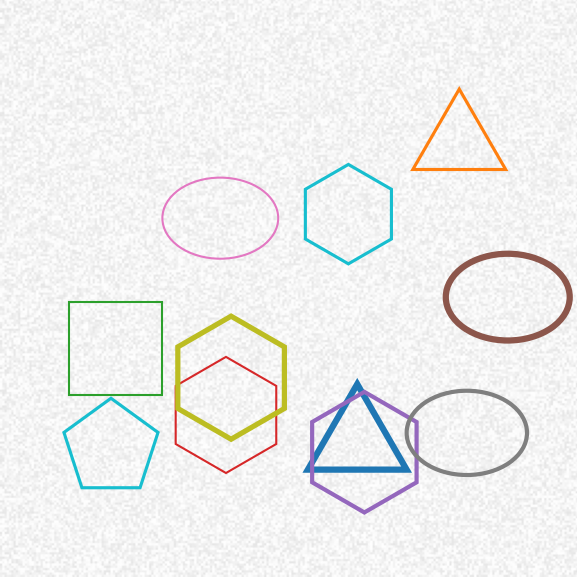[{"shape": "triangle", "thickness": 3, "radius": 0.49, "center": [0.619, 0.235]}, {"shape": "triangle", "thickness": 1.5, "radius": 0.46, "center": [0.795, 0.752]}, {"shape": "square", "thickness": 1, "radius": 0.4, "center": [0.2, 0.395]}, {"shape": "hexagon", "thickness": 1, "radius": 0.5, "center": [0.391, 0.281]}, {"shape": "hexagon", "thickness": 2, "radius": 0.52, "center": [0.631, 0.216]}, {"shape": "oval", "thickness": 3, "radius": 0.54, "center": [0.879, 0.485]}, {"shape": "oval", "thickness": 1, "radius": 0.5, "center": [0.381, 0.621]}, {"shape": "oval", "thickness": 2, "radius": 0.52, "center": [0.808, 0.25]}, {"shape": "hexagon", "thickness": 2.5, "radius": 0.53, "center": [0.4, 0.345]}, {"shape": "hexagon", "thickness": 1.5, "radius": 0.43, "center": [0.603, 0.628]}, {"shape": "pentagon", "thickness": 1.5, "radius": 0.43, "center": [0.192, 0.224]}]